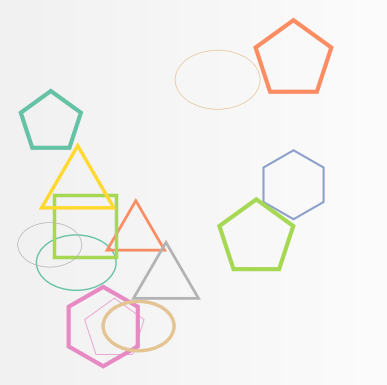[{"shape": "oval", "thickness": 1, "radius": 0.51, "center": [0.197, 0.318]}, {"shape": "pentagon", "thickness": 3, "radius": 0.41, "center": [0.131, 0.682]}, {"shape": "pentagon", "thickness": 3, "radius": 0.51, "center": [0.757, 0.845]}, {"shape": "triangle", "thickness": 2, "radius": 0.43, "center": [0.35, 0.393]}, {"shape": "hexagon", "thickness": 1.5, "radius": 0.45, "center": [0.758, 0.52]}, {"shape": "pentagon", "thickness": 0.5, "radius": 0.4, "center": [0.295, 0.145]}, {"shape": "hexagon", "thickness": 3, "radius": 0.52, "center": [0.266, 0.152]}, {"shape": "pentagon", "thickness": 3, "radius": 0.5, "center": [0.661, 0.382]}, {"shape": "square", "thickness": 2.5, "radius": 0.4, "center": [0.219, 0.412]}, {"shape": "triangle", "thickness": 2.5, "radius": 0.54, "center": [0.201, 0.514]}, {"shape": "oval", "thickness": 2.5, "radius": 0.46, "center": [0.358, 0.153]}, {"shape": "oval", "thickness": 0.5, "radius": 0.55, "center": [0.562, 0.793]}, {"shape": "triangle", "thickness": 2, "radius": 0.48, "center": [0.428, 0.274]}, {"shape": "oval", "thickness": 0.5, "radius": 0.41, "center": [0.128, 0.364]}]